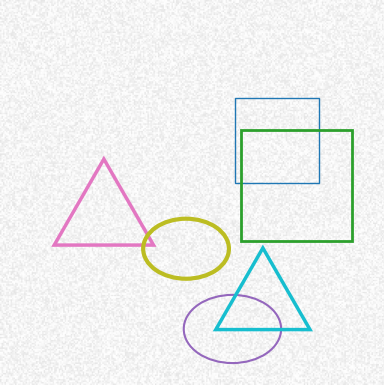[{"shape": "square", "thickness": 1, "radius": 0.55, "center": [0.72, 0.635]}, {"shape": "square", "thickness": 2, "radius": 0.72, "center": [0.77, 0.518]}, {"shape": "oval", "thickness": 1.5, "radius": 0.63, "center": [0.604, 0.146]}, {"shape": "triangle", "thickness": 2.5, "radius": 0.74, "center": [0.27, 0.438]}, {"shape": "oval", "thickness": 3, "radius": 0.56, "center": [0.483, 0.354]}, {"shape": "triangle", "thickness": 2.5, "radius": 0.71, "center": [0.683, 0.215]}]